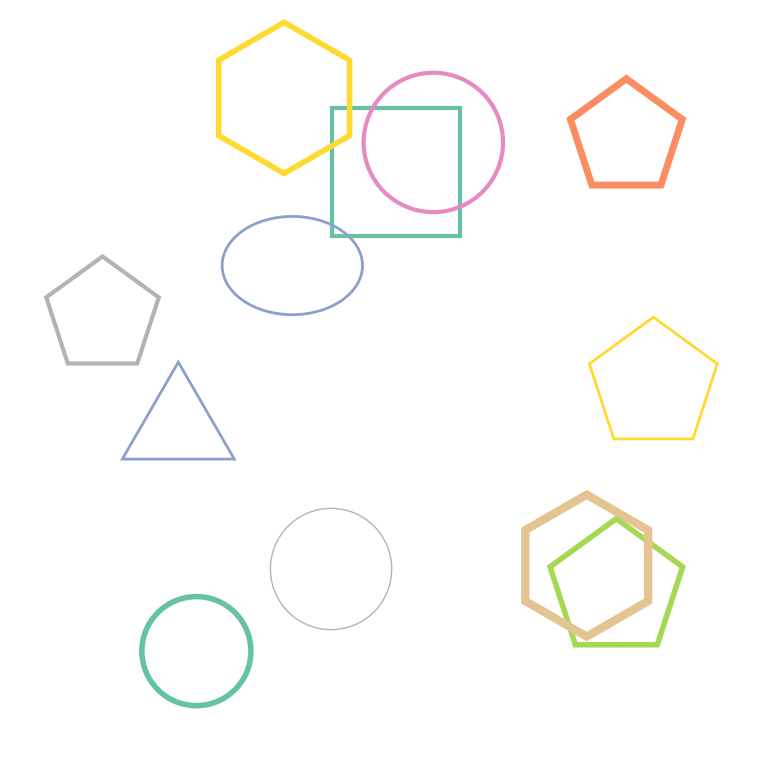[{"shape": "circle", "thickness": 2, "radius": 0.35, "center": [0.255, 0.154]}, {"shape": "square", "thickness": 1.5, "radius": 0.41, "center": [0.515, 0.777]}, {"shape": "pentagon", "thickness": 2.5, "radius": 0.38, "center": [0.813, 0.821]}, {"shape": "oval", "thickness": 1, "radius": 0.46, "center": [0.38, 0.655]}, {"shape": "triangle", "thickness": 1, "radius": 0.42, "center": [0.232, 0.446]}, {"shape": "circle", "thickness": 1.5, "radius": 0.45, "center": [0.563, 0.815]}, {"shape": "pentagon", "thickness": 2, "radius": 0.45, "center": [0.8, 0.236]}, {"shape": "hexagon", "thickness": 2, "radius": 0.49, "center": [0.369, 0.873]}, {"shape": "pentagon", "thickness": 1, "radius": 0.44, "center": [0.849, 0.501]}, {"shape": "hexagon", "thickness": 3, "radius": 0.46, "center": [0.762, 0.265]}, {"shape": "pentagon", "thickness": 1.5, "radius": 0.38, "center": [0.133, 0.59]}, {"shape": "circle", "thickness": 0.5, "radius": 0.39, "center": [0.43, 0.261]}]